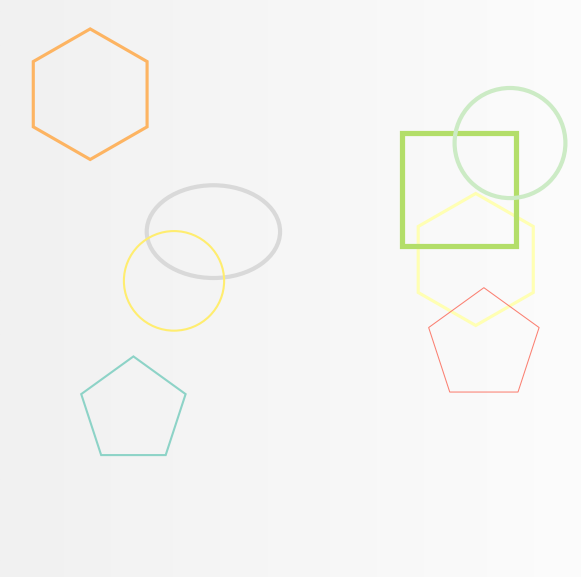[{"shape": "pentagon", "thickness": 1, "radius": 0.47, "center": [0.23, 0.288]}, {"shape": "hexagon", "thickness": 1.5, "radius": 0.57, "center": [0.818, 0.55]}, {"shape": "pentagon", "thickness": 0.5, "radius": 0.5, "center": [0.832, 0.401]}, {"shape": "hexagon", "thickness": 1.5, "radius": 0.57, "center": [0.155, 0.836]}, {"shape": "square", "thickness": 2.5, "radius": 0.49, "center": [0.79, 0.671]}, {"shape": "oval", "thickness": 2, "radius": 0.57, "center": [0.367, 0.598]}, {"shape": "circle", "thickness": 2, "radius": 0.48, "center": [0.877, 0.751]}, {"shape": "circle", "thickness": 1, "radius": 0.43, "center": [0.299, 0.513]}]